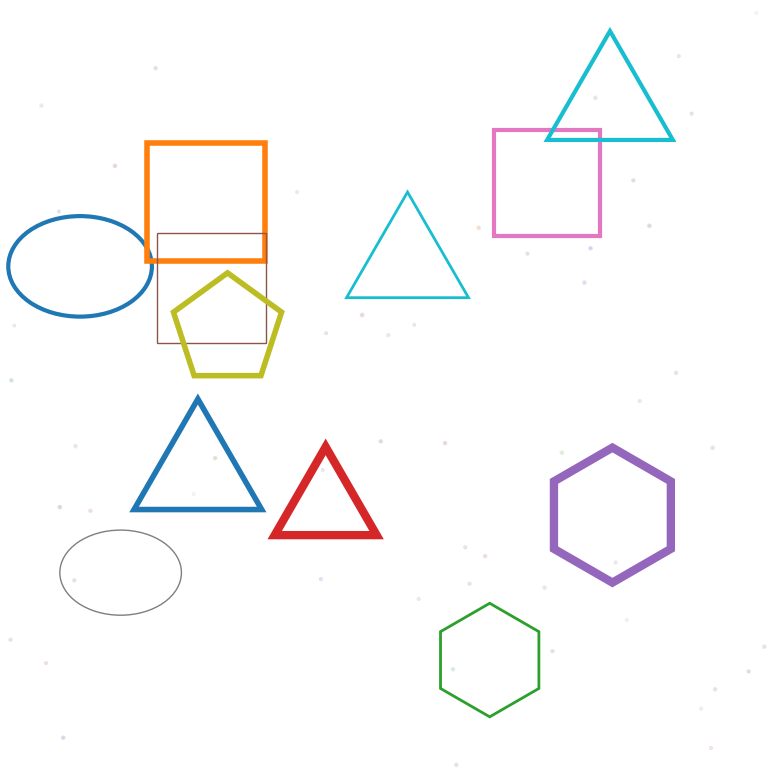[{"shape": "triangle", "thickness": 2, "radius": 0.48, "center": [0.257, 0.386]}, {"shape": "oval", "thickness": 1.5, "radius": 0.47, "center": [0.104, 0.654]}, {"shape": "square", "thickness": 2, "radius": 0.38, "center": [0.268, 0.737]}, {"shape": "hexagon", "thickness": 1, "radius": 0.37, "center": [0.636, 0.143]}, {"shape": "triangle", "thickness": 3, "radius": 0.38, "center": [0.423, 0.343]}, {"shape": "hexagon", "thickness": 3, "radius": 0.44, "center": [0.795, 0.331]}, {"shape": "square", "thickness": 0.5, "radius": 0.35, "center": [0.275, 0.626]}, {"shape": "square", "thickness": 1.5, "radius": 0.34, "center": [0.711, 0.762]}, {"shape": "oval", "thickness": 0.5, "radius": 0.39, "center": [0.157, 0.256]}, {"shape": "pentagon", "thickness": 2, "radius": 0.37, "center": [0.295, 0.572]}, {"shape": "triangle", "thickness": 1, "radius": 0.46, "center": [0.529, 0.659]}, {"shape": "triangle", "thickness": 1.5, "radius": 0.47, "center": [0.792, 0.865]}]